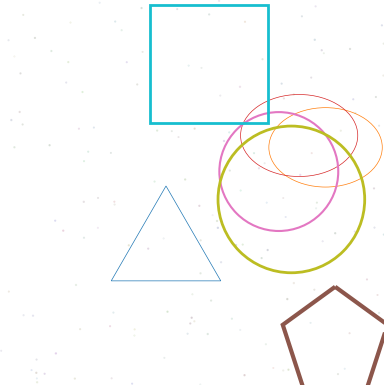[{"shape": "triangle", "thickness": 0.5, "radius": 0.82, "center": [0.431, 0.353]}, {"shape": "oval", "thickness": 0.5, "radius": 0.74, "center": [0.846, 0.617]}, {"shape": "oval", "thickness": 0.5, "radius": 0.76, "center": [0.777, 0.648]}, {"shape": "pentagon", "thickness": 3, "radius": 0.72, "center": [0.871, 0.112]}, {"shape": "circle", "thickness": 1.5, "radius": 0.77, "center": [0.724, 0.554]}, {"shape": "circle", "thickness": 2, "radius": 0.95, "center": [0.757, 0.482]}, {"shape": "square", "thickness": 2, "radius": 0.77, "center": [0.544, 0.833]}]